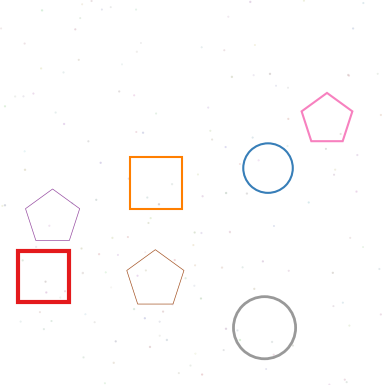[{"shape": "square", "thickness": 3, "radius": 0.33, "center": [0.112, 0.282]}, {"shape": "circle", "thickness": 1.5, "radius": 0.32, "center": [0.696, 0.563]}, {"shape": "pentagon", "thickness": 0.5, "radius": 0.37, "center": [0.137, 0.435]}, {"shape": "square", "thickness": 1.5, "radius": 0.34, "center": [0.406, 0.524]}, {"shape": "pentagon", "thickness": 0.5, "radius": 0.39, "center": [0.404, 0.273]}, {"shape": "pentagon", "thickness": 1.5, "radius": 0.35, "center": [0.849, 0.689]}, {"shape": "circle", "thickness": 2, "radius": 0.4, "center": [0.687, 0.149]}]